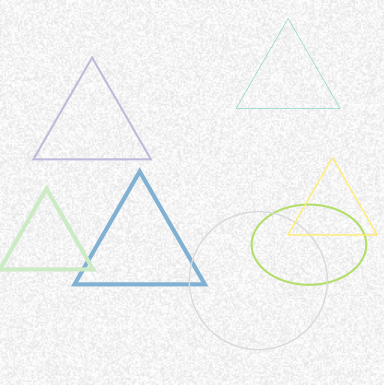[{"shape": "triangle", "thickness": 0.5, "radius": 0.78, "center": [0.748, 0.796]}, {"shape": "triangle", "thickness": 1.5, "radius": 0.88, "center": [0.239, 0.674]}, {"shape": "triangle", "thickness": 3, "radius": 0.98, "center": [0.363, 0.359]}, {"shape": "oval", "thickness": 1.5, "radius": 0.74, "center": [0.802, 0.364]}, {"shape": "circle", "thickness": 1, "radius": 0.9, "center": [0.671, 0.271]}, {"shape": "triangle", "thickness": 3, "radius": 0.7, "center": [0.121, 0.37]}, {"shape": "triangle", "thickness": 1, "radius": 0.67, "center": [0.864, 0.457]}]